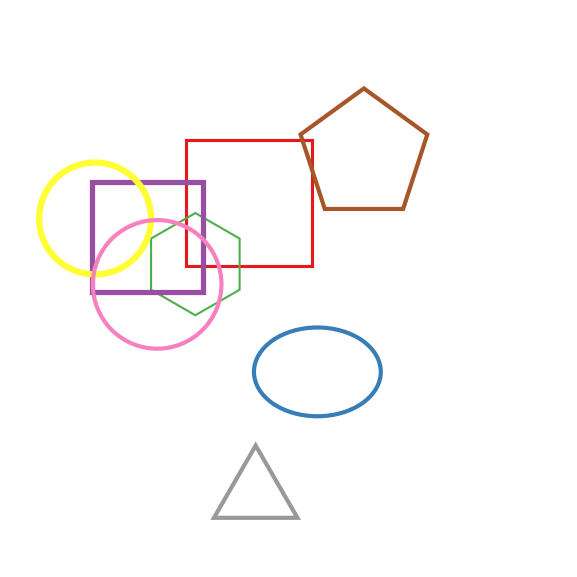[{"shape": "square", "thickness": 1.5, "radius": 0.55, "center": [0.431, 0.648]}, {"shape": "oval", "thickness": 2, "radius": 0.55, "center": [0.55, 0.355]}, {"shape": "hexagon", "thickness": 1, "radius": 0.44, "center": [0.338, 0.542]}, {"shape": "square", "thickness": 2.5, "radius": 0.48, "center": [0.256, 0.589]}, {"shape": "circle", "thickness": 3, "radius": 0.48, "center": [0.165, 0.621]}, {"shape": "pentagon", "thickness": 2, "radius": 0.58, "center": [0.63, 0.731]}, {"shape": "circle", "thickness": 2, "radius": 0.56, "center": [0.272, 0.507]}, {"shape": "triangle", "thickness": 2, "radius": 0.42, "center": [0.443, 0.144]}]